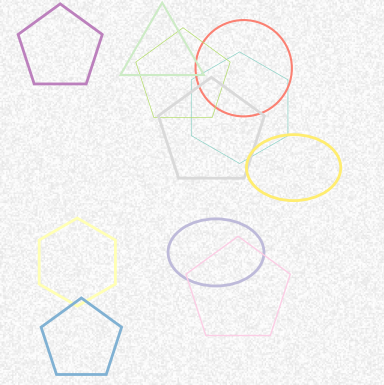[{"shape": "hexagon", "thickness": 0.5, "radius": 0.72, "center": [0.622, 0.72]}, {"shape": "hexagon", "thickness": 2, "radius": 0.57, "center": [0.201, 0.319]}, {"shape": "oval", "thickness": 2, "radius": 0.62, "center": [0.561, 0.344]}, {"shape": "circle", "thickness": 1.5, "radius": 0.63, "center": [0.633, 0.823]}, {"shape": "pentagon", "thickness": 2, "radius": 0.55, "center": [0.211, 0.116]}, {"shape": "pentagon", "thickness": 0.5, "radius": 0.64, "center": [0.475, 0.799]}, {"shape": "pentagon", "thickness": 1, "radius": 0.71, "center": [0.618, 0.244]}, {"shape": "pentagon", "thickness": 2, "radius": 0.72, "center": [0.549, 0.654]}, {"shape": "pentagon", "thickness": 2, "radius": 0.57, "center": [0.156, 0.875]}, {"shape": "triangle", "thickness": 1.5, "radius": 0.63, "center": [0.421, 0.868]}, {"shape": "oval", "thickness": 2, "radius": 0.61, "center": [0.763, 0.565]}]